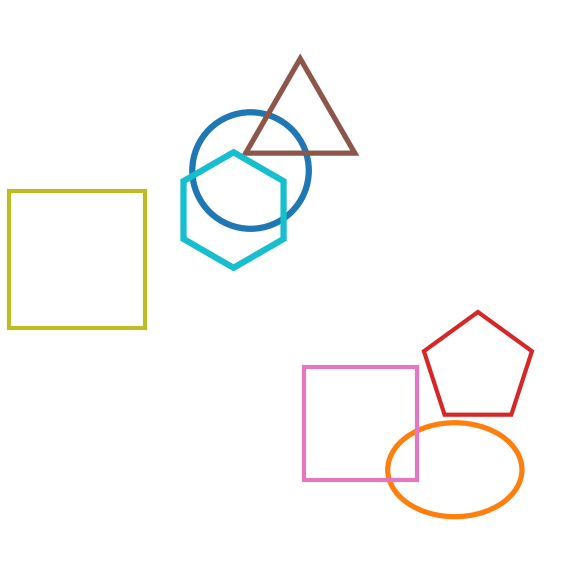[{"shape": "circle", "thickness": 3, "radius": 0.5, "center": [0.434, 0.704]}, {"shape": "oval", "thickness": 2.5, "radius": 0.58, "center": [0.788, 0.186]}, {"shape": "pentagon", "thickness": 2, "radius": 0.49, "center": [0.828, 0.361]}, {"shape": "triangle", "thickness": 2.5, "radius": 0.55, "center": [0.52, 0.789]}, {"shape": "square", "thickness": 2, "radius": 0.49, "center": [0.624, 0.266]}, {"shape": "square", "thickness": 2, "radius": 0.59, "center": [0.133, 0.55]}, {"shape": "hexagon", "thickness": 3, "radius": 0.5, "center": [0.404, 0.635]}]